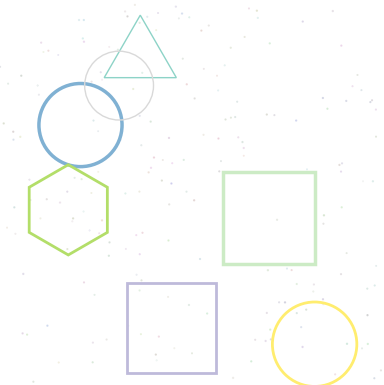[{"shape": "triangle", "thickness": 1, "radius": 0.54, "center": [0.364, 0.852]}, {"shape": "square", "thickness": 2, "radius": 0.58, "center": [0.445, 0.148]}, {"shape": "circle", "thickness": 2.5, "radius": 0.54, "center": [0.209, 0.675]}, {"shape": "hexagon", "thickness": 2, "radius": 0.59, "center": [0.177, 0.455]}, {"shape": "circle", "thickness": 1, "radius": 0.45, "center": [0.309, 0.778]}, {"shape": "square", "thickness": 2.5, "radius": 0.6, "center": [0.699, 0.434]}, {"shape": "circle", "thickness": 2, "radius": 0.55, "center": [0.817, 0.106]}]